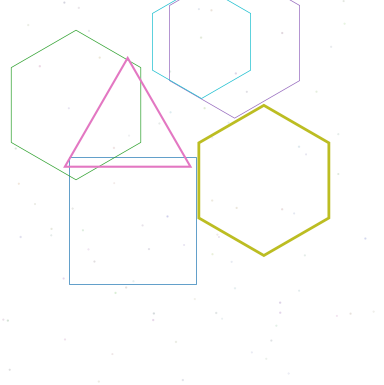[{"shape": "square", "thickness": 0.5, "radius": 0.82, "center": [0.344, 0.427]}, {"shape": "hexagon", "thickness": 0.5, "radius": 0.97, "center": [0.197, 0.727]}, {"shape": "hexagon", "thickness": 0.5, "radius": 0.98, "center": [0.609, 0.888]}, {"shape": "triangle", "thickness": 1.5, "radius": 0.94, "center": [0.332, 0.661]}, {"shape": "hexagon", "thickness": 2, "radius": 0.97, "center": [0.685, 0.531]}, {"shape": "hexagon", "thickness": 0.5, "radius": 0.74, "center": [0.523, 0.891]}]